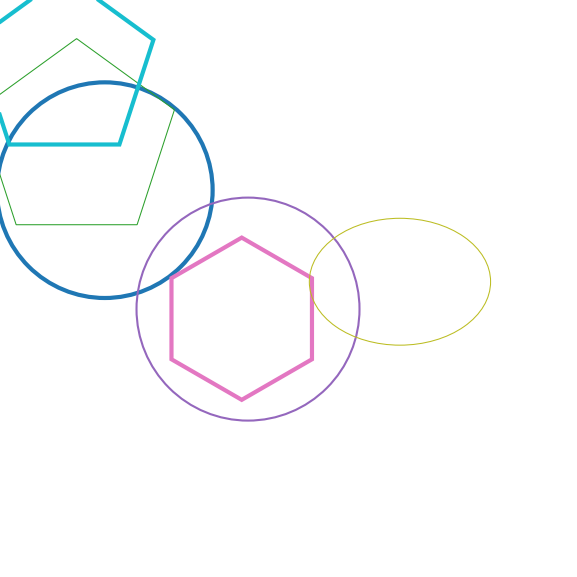[{"shape": "circle", "thickness": 2, "radius": 0.93, "center": [0.181, 0.67]}, {"shape": "pentagon", "thickness": 0.5, "radius": 0.89, "center": [0.133, 0.754]}, {"shape": "circle", "thickness": 1, "radius": 0.97, "center": [0.429, 0.464]}, {"shape": "hexagon", "thickness": 2, "radius": 0.7, "center": [0.419, 0.447]}, {"shape": "oval", "thickness": 0.5, "radius": 0.78, "center": [0.693, 0.511]}, {"shape": "pentagon", "thickness": 2, "radius": 0.81, "center": [0.111, 0.88]}]